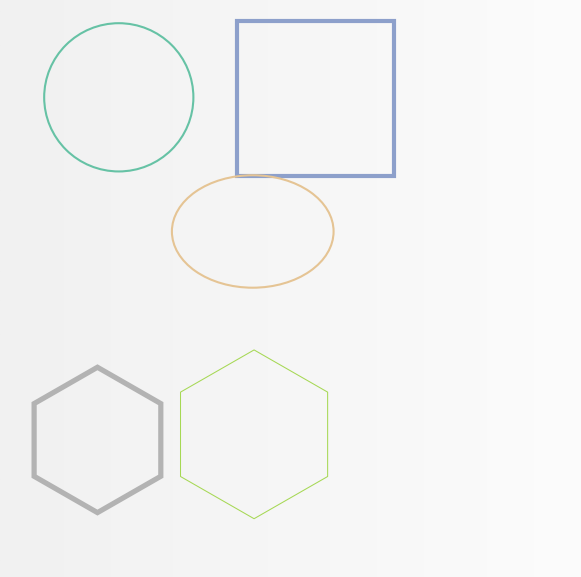[{"shape": "circle", "thickness": 1, "radius": 0.64, "center": [0.204, 0.831]}, {"shape": "square", "thickness": 2, "radius": 0.67, "center": [0.542, 0.829]}, {"shape": "hexagon", "thickness": 0.5, "radius": 0.73, "center": [0.437, 0.247]}, {"shape": "oval", "thickness": 1, "radius": 0.7, "center": [0.435, 0.598]}, {"shape": "hexagon", "thickness": 2.5, "radius": 0.63, "center": [0.168, 0.237]}]